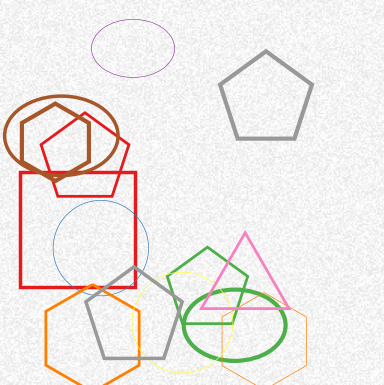[{"shape": "pentagon", "thickness": 2, "radius": 0.6, "center": [0.221, 0.587]}, {"shape": "square", "thickness": 2.5, "radius": 0.74, "center": [0.201, 0.404]}, {"shape": "circle", "thickness": 0.5, "radius": 0.62, "center": [0.262, 0.356]}, {"shape": "pentagon", "thickness": 2, "radius": 0.55, "center": [0.539, 0.248]}, {"shape": "oval", "thickness": 3, "radius": 0.66, "center": [0.609, 0.155]}, {"shape": "oval", "thickness": 0.5, "radius": 0.54, "center": [0.346, 0.874]}, {"shape": "hexagon", "thickness": 2, "radius": 0.7, "center": [0.24, 0.121]}, {"shape": "hexagon", "thickness": 0.5, "radius": 0.63, "center": [0.686, 0.114]}, {"shape": "circle", "thickness": 0.5, "radius": 0.65, "center": [0.474, 0.162]}, {"shape": "oval", "thickness": 2.5, "radius": 0.74, "center": [0.159, 0.647]}, {"shape": "hexagon", "thickness": 3, "radius": 0.5, "center": [0.144, 0.63]}, {"shape": "triangle", "thickness": 2, "radius": 0.66, "center": [0.637, 0.264]}, {"shape": "pentagon", "thickness": 3, "radius": 0.63, "center": [0.691, 0.741]}, {"shape": "pentagon", "thickness": 2.5, "radius": 0.66, "center": [0.348, 0.175]}]